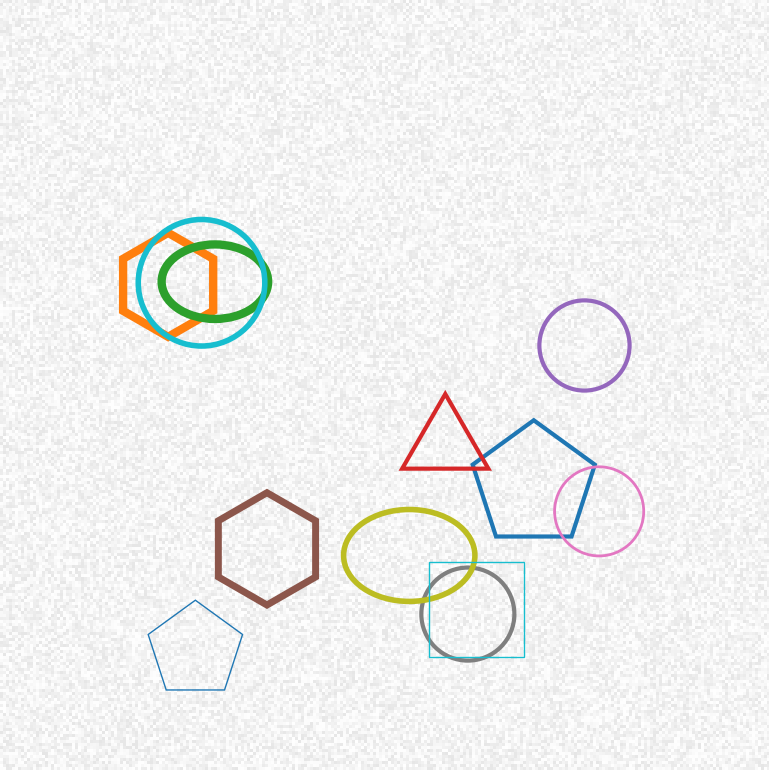[{"shape": "pentagon", "thickness": 0.5, "radius": 0.32, "center": [0.254, 0.156]}, {"shape": "pentagon", "thickness": 1.5, "radius": 0.42, "center": [0.693, 0.371]}, {"shape": "hexagon", "thickness": 3, "radius": 0.34, "center": [0.218, 0.63]}, {"shape": "oval", "thickness": 3, "radius": 0.35, "center": [0.279, 0.634]}, {"shape": "triangle", "thickness": 1.5, "radius": 0.32, "center": [0.578, 0.424]}, {"shape": "circle", "thickness": 1.5, "radius": 0.29, "center": [0.759, 0.551]}, {"shape": "hexagon", "thickness": 2.5, "radius": 0.36, "center": [0.347, 0.287]}, {"shape": "circle", "thickness": 1, "radius": 0.29, "center": [0.778, 0.336]}, {"shape": "circle", "thickness": 1.5, "radius": 0.3, "center": [0.608, 0.202]}, {"shape": "oval", "thickness": 2, "radius": 0.43, "center": [0.531, 0.279]}, {"shape": "circle", "thickness": 2, "radius": 0.41, "center": [0.262, 0.633]}, {"shape": "square", "thickness": 0.5, "radius": 0.31, "center": [0.619, 0.208]}]